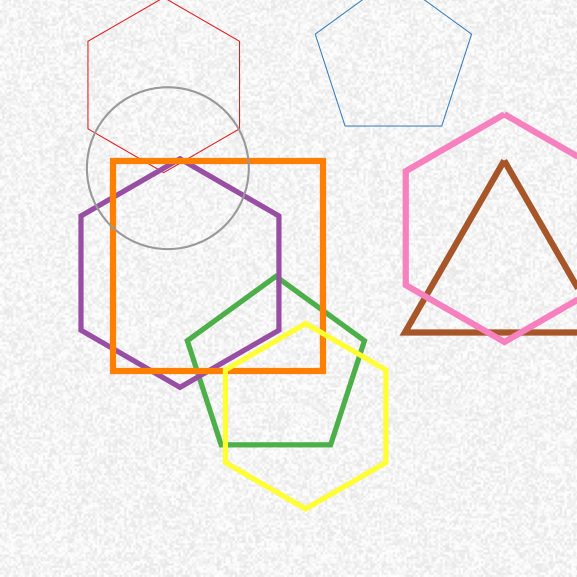[{"shape": "hexagon", "thickness": 0.5, "radius": 0.76, "center": [0.284, 0.852]}, {"shape": "pentagon", "thickness": 0.5, "radius": 0.71, "center": [0.681, 0.896]}, {"shape": "pentagon", "thickness": 2.5, "radius": 0.81, "center": [0.478, 0.359]}, {"shape": "hexagon", "thickness": 2.5, "radius": 0.99, "center": [0.312, 0.526]}, {"shape": "square", "thickness": 3, "radius": 0.91, "center": [0.377, 0.538]}, {"shape": "hexagon", "thickness": 2.5, "radius": 0.8, "center": [0.529, 0.278]}, {"shape": "triangle", "thickness": 3, "radius": 0.99, "center": [0.873, 0.523]}, {"shape": "hexagon", "thickness": 3, "radius": 0.99, "center": [0.873, 0.604]}, {"shape": "circle", "thickness": 1, "radius": 0.7, "center": [0.291, 0.708]}]